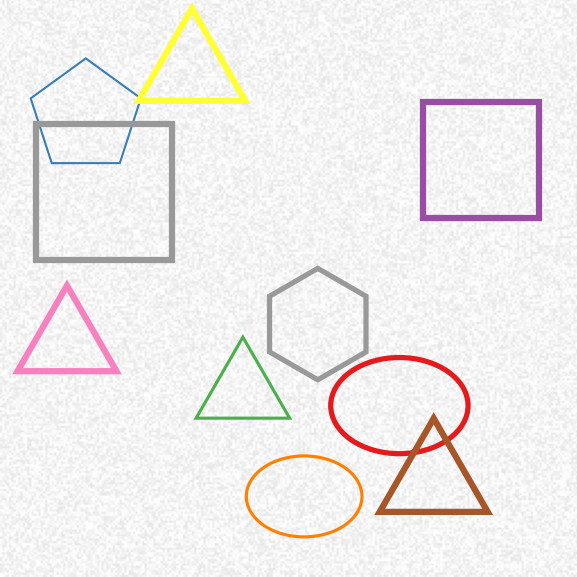[{"shape": "oval", "thickness": 2.5, "radius": 0.59, "center": [0.692, 0.297]}, {"shape": "pentagon", "thickness": 1, "radius": 0.5, "center": [0.149, 0.798]}, {"shape": "triangle", "thickness": 1.5, "radius": 0.47, "center": [0.421, 0.322]}, {"shape": "square", "thickness": 3, "radius": 0.5, "center": [0.833, 0.723]}, {"shape": "oval", "thickness": 1.5, "radius": 0.5, "center": [0.527, 0.14]}, {"shape": "triangle", "thickness": 3, "radius": 0.53, "center": [0.332, 0.878]}, {"shape": "triangle", "thickness": 3, "radius": 0.54, "center": [0.751, 0.167]}, {"shape": "triangle", "thickness": 3, "radius": 0.49, "center": [0.116, 0.406]}, {"shape": "hexagon", "thickness": 2.5, "radius": 0.48, "center": [0.55, 0.438]}, {"shape": "square", "thickness": 3, "radius": 0.59, "center": [0.18, 0.667]}]